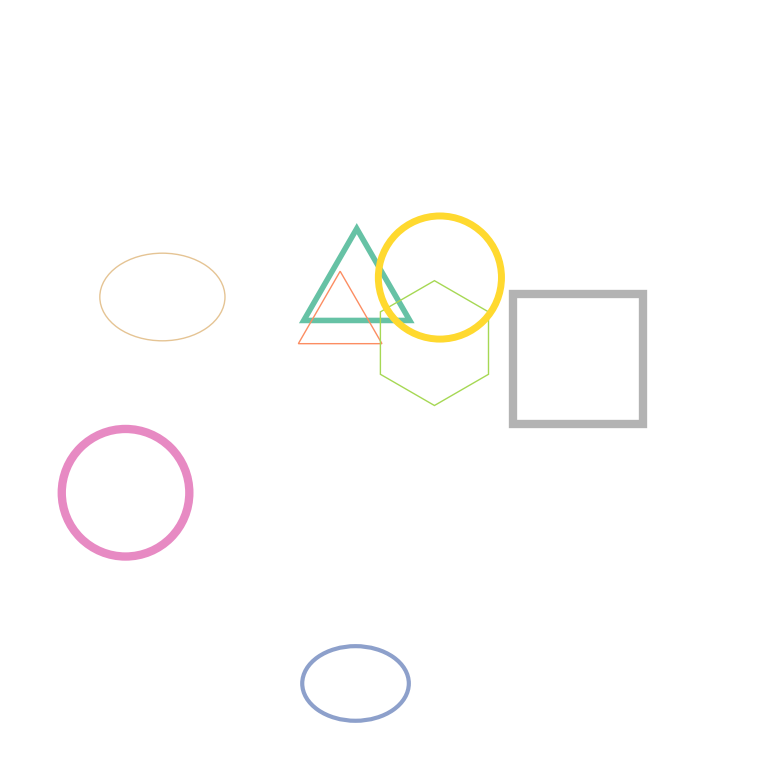[{"shape": "triangle", "thickness": 2, "radius": 0.4, "center": [0.463, 0.624]}, {"shape": "triangle", "thickness": 0.5, "radius": 0.31, "center": [0.442, 0.585]}, {"shape": "oval", "thickness": 1.5, "radius": 0.35, "center": [0.462, 0.112]}, {"shape": "circle", "thickness": 3, "radius": 0.41, "center": [0.163, 0.36]}, {"shape": "hexagon", "thickness": 0.5, "radius": 0.41, "center": [0.564, 0.554]}, {"shape": "circle", "thickness": 2.5, "radius": 0.4, "center": [0.571, 0.64]}, {"shape": "oval", "thickness": 0.5, "radius": 0.41, "center": [0.211, 0.614]}, {"shape": "square", "thickness": 3, "radius": 0.42, "center": [0.75, 0.534]}]